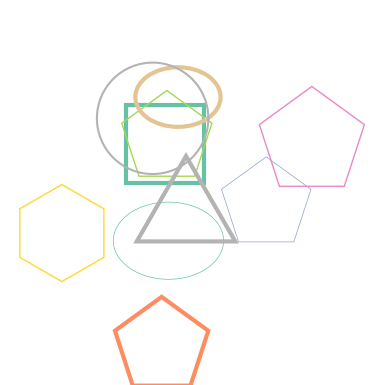[{"shape": "oval", "thickness": 0.5, "radius": 0.72, "center": [0.438, 0.375]}, {"shape": "square", "thickness": 3, "radius": 0.51, "center": [0.429, 0.627]}, {"shape": "pentagon", "thickness": 3, "radius": 0.64, "center": [0.42, 0.101]}, {"shape": "pentagon", "thickness": 0.5, "radius": 0.61, "center": [0.691, 0.471]}, {"shape": "pentagon", "thickness": 1, "radius": 0.72, "center": [0.81, 0.632]}, {"shape": "pentagon", "thickness": 1, "radius": 0.62, "center": [0.433, 0.642]}, {"shape": "hexagon", "thickness": 1, "radius": 0.63, "center": [0.161, 0.395]}, {"shape": "oval", "thickness": 3, "radius": 0.55, "center": [0.462, 0.748]}, {"shape": "triangle", "thickness": 3, "radius": 0.74, "center": [0.483, 0.447]}, {"shape": "circle", "thickness": 1.5, "radius": 0.72, "center": [0.396, 0.693]}]